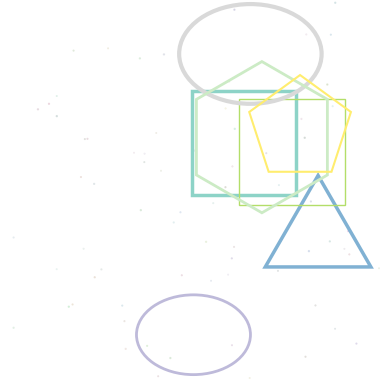[{"shape": "square", "thickness": 2.5, "radius": 0.68, "center": [0.634, 0.628]}, {"shape": "oval", "thickness": 2, "radius": 0.74, "center": [0.503, 0.131]}, {"shape": "triangle", "thickness": 2.5, "radius": 0.79, "center": [0.826, 0.386]}, {"shape": "square", "thickness": 1, "radius": 0.69, "center": [0.759, 0.605]}, {"shape": "oval", "thickness": 3, "radius": 0.93, "center": [0.65, 0.86]}, {"shape": "hexagon", "thickness": 2, "radius": 0.98, "center": [0.68, 0.644]}, {"shape": "pentagon", "thickness": 1.5, "radius": 0.69, "center": [0.779, 0.666]}]